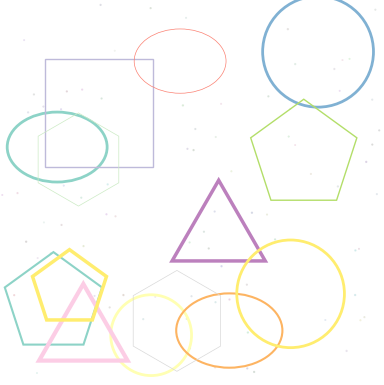[{"shape": "pentagon", "thickness": 1.5, "radius": 0.66, "center": [0.139, 0.212]}, {"shape": "oval", "thickness": 2, "radius": 0.65, "center": [0.148, 0.618]}, {"shape": "circle", "thickness": 2, "radius": 0.52, "center": [0.393, 0.129]}, {"shape": "square", "thickness": 1, "radius": 0.7, "center": [0.256, 0.706]}, {"shape": "oval", "thickness": 0.5, "radius": 0.6, "center": [0.468, 0.841]}, {"shape": "circle", "thickness": 2, "radius": 0.72, "center": [0.826, 0.866]}, {"shape": "oval", "thickness": 1.5, "radius": 0.69, "center": [0.596, 0.141]}, {"shape": "pentagon", "thickness": 1, "radius": 0.72, "center": [0.789, 0.597]}, {"shape": "triangle", "thickness": 3, "radius": 0.66, "center": [0.216, 0.13]}, {"shape": "hexagon", "thickness": 0.5, "radius": 0.66, "center": [0.459, 0.167]}, {"shape": "triangle", "thickness": 2.5, "radius": 0.7, "center": [0.568, 0.392]}, {"shape": "hexagon", "thickness": 0.5, "radius": 0.6, "center": [0.204, 0.586]}, {"shape": "circle", "thickness": 2, "radius": 0.7, "center": [0.755, 0.237]}, {"shape": "pentagon", "thickness": 2.5, "radius": 0.5, "center": [0.181, 0.251]}]